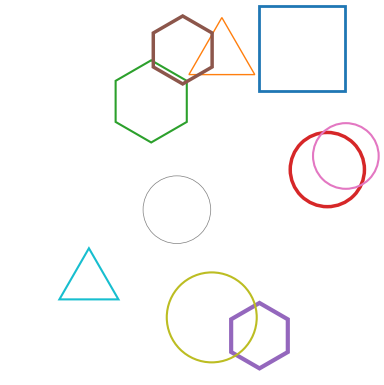[{"shape": "square", "thickness": 2, "radius": 0.55, "center": [0.785, 0.874]}, {"shape": "triangle", "thickness": 1, "radius": 0.49, "center": [0.576, 0.856]}, {"shape": "hexagon", "thickness": 1.5, "radius": 0.53, "center": [0.393, 0.737]}, {"shape": "circle", "thickness": 2.5, "radius": 0.48, "center": [0.85, 0.56]}, {"shape": "hexagon", "thickness": 3, "radius": 0.42, "center": [0.674, 0.128]}, {"shape": "hexagon", "thickness": 2.5, "radius": 0.44, "center": [0.475, 0.87]}, {"shape": "circle", "thickness": 1.5, "radius": 0.43, "center": [0.898, 0.595]}, {"shape": "circle", "thickness": 0.5, "radius": 0.44, "center": [0.459, 0.455]}, {"shape": "circle", "thickness": 1.5, "radius": 0.58, "center": [0.55, 0.176]}, {"shape": "triangle", "thickness": 1.5, "radius": 0.44, "center": [0.231, 0.267]}]